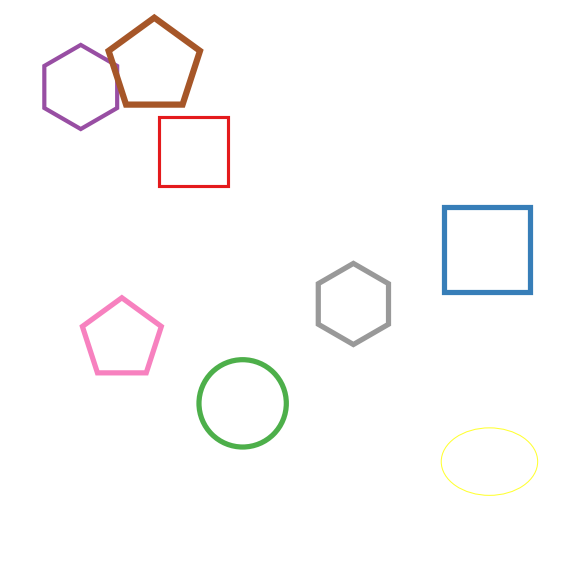[{"shape": "square", "thickness": 1.5, "radius": 0.3, "center": [0.335, 0.737]}, {"shape": "square", "thickness": 2.5, "radius": 0.37, "center": [0.843, 0.567]}, {"shape": "circle", "thickness": 2.5, "radius": 0.38, "center": [0.42, 0.301]}, {"shape": "hexagon", "thickness": 2, "radius": 0.36, "center": [0.14, 0.849]}, {"shape": "oval", "thickness": 0.5, "radius": 0.42, "center": [0.848, 0.2]}, {"shape": "pentagon", "thickness": 3, "radius": 0.42, "center": [0.267, 0.885]}, {"shape": "pentagon", "thickness": 2.5, "radius": 0.36, "center": [0.211, 0.412]}, {"shape": "hexagon", "thickness": 2.5, "radius": 0.35, "center": [0.612, 0.473]}]